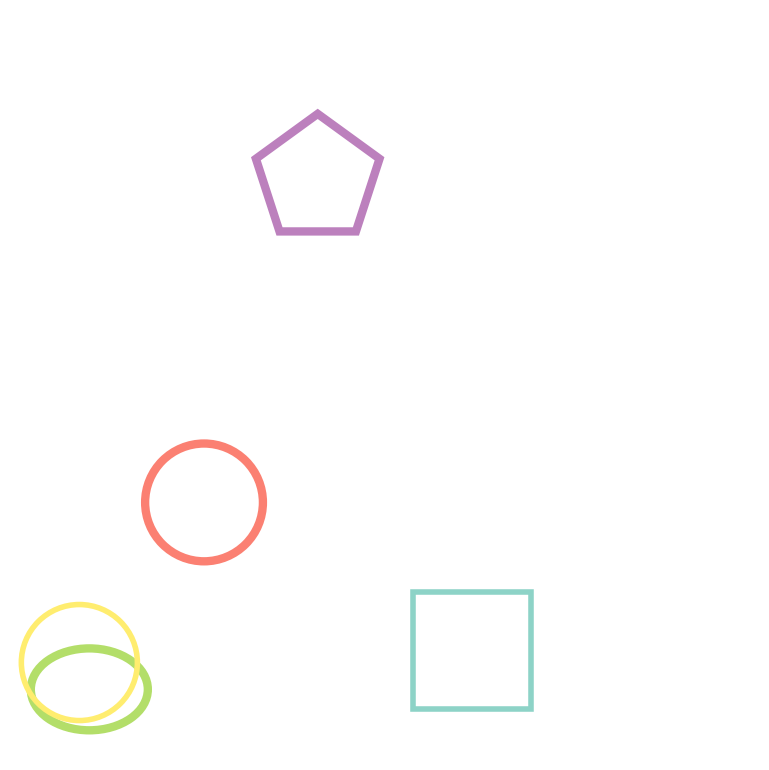[{"shape": "square", "thickness": 2, "radius": 0.38, "center": [0.613, 0.155]}, {"shape": "circle", "thickness": 3, "radius": 0.38, "center": [0.265, 0.348]}, {"shape": "oval", "thickness": 3, "radius": 0.38, "center": [0.116, 0.105]}, {"shape": "pentagon", "thickness": 3, "radius": 0.42, "center": [0.413, 0.768]}, {"shape": "circle", "thickness": 2, "radius": 0.38, "center": [0.103, 0.14]}]